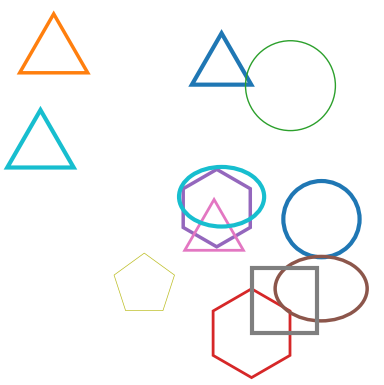[{"shape": "circle", "thickness": 3, "radius": 0.5, "center": [0.835, 0.431]}, {"shape": "triangle", "thickness": 3, "radius": 0.45, "center": [0.575, 0.825]}, {"shape": "triangle", "thickness": 2.5, "radius": 0.51, "center": [0.139, 0.862]}, {"shape": "circle", "thickness": 1, "radius": 0.58, "center": [0.754, 0.777]}, {"shape": "hexagon", "thickness": 2, "radius": 0.58, "center": [0.653, 0.135]}, {"shape": "hexagon", "thickness": 2.5, "radius": 0.5, "center": [0.563, 0.46]}, {"shape": "oval", "thickness": 2.5, "radius": 0.6, "center": [0.834, 0.25]}, {"shape": "triangle", "thickness": 2, "radius": 0.44, "center": [0.556, 0.394]}, {"shape": "square", "thickness": 3, "radius": 0.43, "center": [0.739, 0.22]}, {"shape": "pentagon", "thickness": 0.5, "radius": 0.41, "center": [0.375, 0.26]}, {"shape": "triangle", "thickness": 3, "radius": 0.5, "center": [0.105, 0.615]}, {"shape": "oval", "thickness": 3, "radius": 0.55, "center": [0.576, 0.489]}]